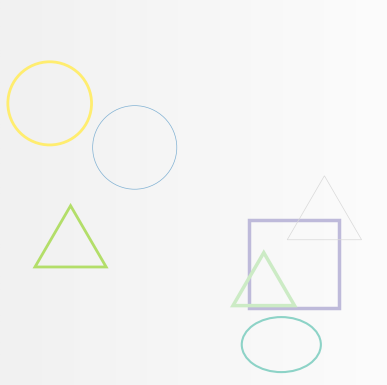[{"shape": "oval", "thickness": 1.5, "radius": 0.51, "center": [0.726, 0.105]}, {"shape": "square", "thickness": 2.5, "radius": 0.58, "center": [0.758, 0.315]}, {"shape": "circle", "thickness": 0.5, "radius": 0.54, "center": [0.348, 0.617]}, {"shape": "triangle", "thickness": 2, "radius": 0.53, "center": [0.182, 0.36]}, {"shape": "triangle", "thickness": 0.5, "radius": 0.55, "center": [0.837, 0.433]}, {"shape": "triangle", "thickness": 2.5, "radius": 0.46, "center": [0.681, 0.252]}, {"shape": "circle", "thickness": 2, "radius": 0.54, "center": [0.128, 0.732]}]